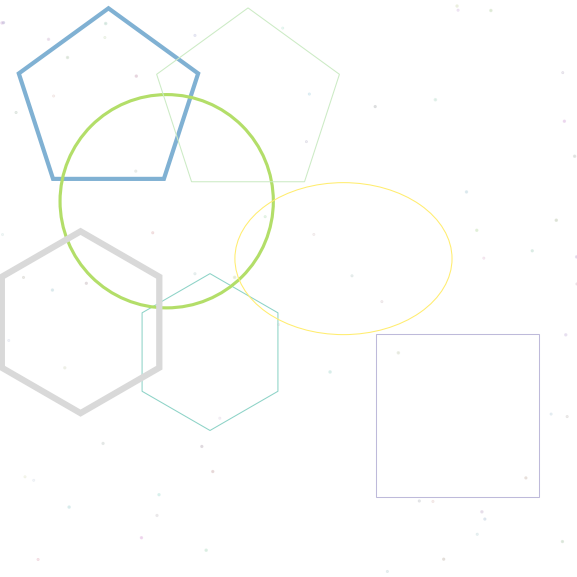[{"shape": "hexagon", "thickness": 0.5, "radius": 0.68, "center": [0.364, 0.39]}, {"shape": "square", "thickness": 0.5, "radius": 0.71, "center": [0.792, 0.28]}, {"shape": "pentagon", "thickness": 2, "radius": 0.82, "center": [0.188, 0.821]}, {"shape": "circle", "thickness": 1.5, "radius": 0.92, "center": [0.289, 0.651]}, {"shape": "hexagon", "thickness": 3, "radius": 0.79, "center": [0.14, 0.441]}, {"shape": "pentagon", "thickness": 0.5, "radius": 0.83, "center": [0.43, 0.819]}, {"shape": "oval", "thickness": 0.5, "radius": 0.94, "center": [0.595, 0.551]}]